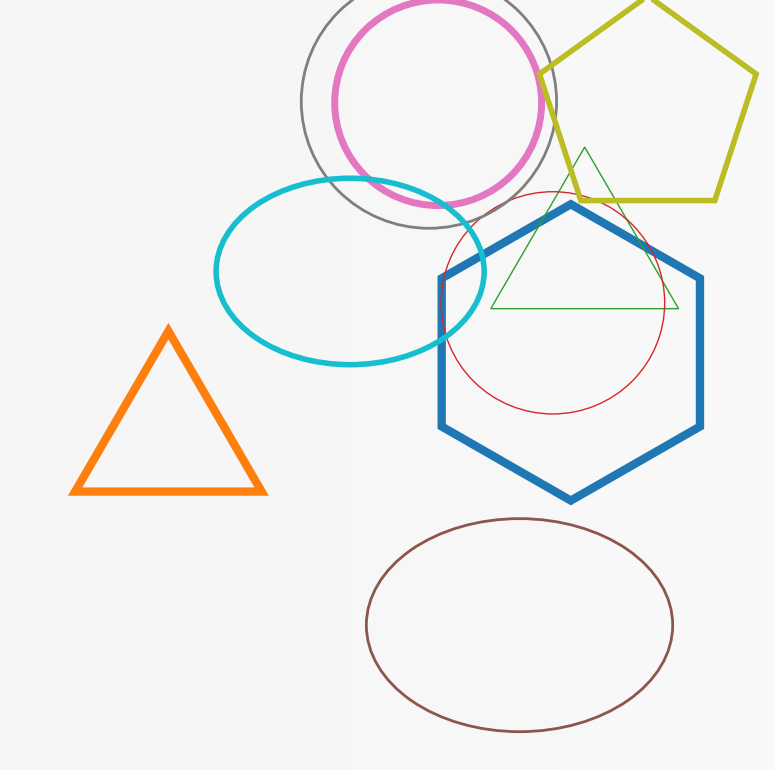[{"shape": "hexagon", "thickness": 3, "radius": 0.96, "center": [0.737, 0.542]}, {"shape": "triangle", "thickness": 3, "radius": 0.69, "center": [0.217, 0.431]}, {"shape": "triangle", "thickness": 0.5, "radius": 0.7, "center": [0.754, 0.669]}, {"shape": "circle", "thickness": 0.5, "radius": 0.72, "center": [0.713, 0.607]}, {"shape": "oval", "thickness": 1, "radius": 0.99, "center": [0.67, 0.188]}, {"shape": "circle", "thickness": 2.5, "radius": 0.67, "center": [0.565, 0.867]}, {"shape": "circle", "thickness": 1, "radius": 0.82, "center": [0.553, 0.868]}, {"shape": "pentagon", "thickness": 2, "radius": 0.73, "center": [0.836, 0.858]}, {"shape": "oval", "thickness": 2, "radius": 0.86, "center": [0.452, 0.647]}]